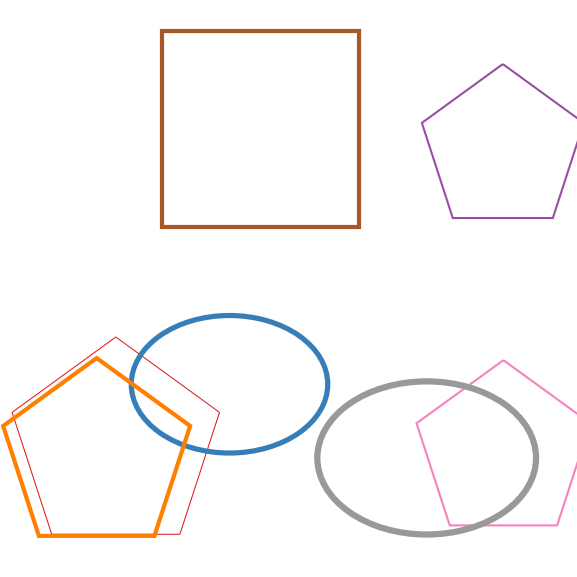[{"shape": "pentagon", "thickness": 0.5, "radius": 0.94, "center": [0.201, 0.227]}, {"shape": "oval", "thickness": 2.5, "radius": 0.85, "center": [0.397, 0.334]}, {"shape": "pentagon", "thickness": 1, "radius": 0.74, "center": [0.871, 0.741]}, {"shape": "pentagon", "thickness": 2, "radius": 0.85, "center": [0.167, 0.209]}, {"shape": "square", "thickness": 2, "radius": 0.85, "center": [0.451, 0.776]}, {"shape": "pentagon", "thickness": 1, "radius": 0.79, "center": [0.872, 0.217]}, {"shape": "oval", "thickness": 3, "radius": 0.95, "center": [0.739, 0.206]}]